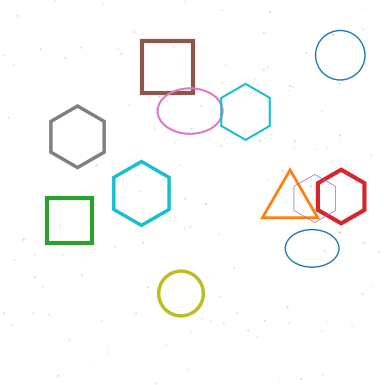[{"shape": "circle", "thickness": 1, "radius": 0.32, "center": [0.884, 0.857]}, {"shape": "oval", "thickness": 1, "radius": 0.35, "center": [0.811, 0.355]}, {"shape": "triangle", "thickness": 2, "radius": 0.41, "center": [0.753, 0.476]}, {"shape": "square", "thickness": 3, "radius": 0.29, "center": [0.18, 0.427]}, {"shape": "hexagon", "thickness": 3, "radius": 0.35, "center": [0.886, 0.49]}, {"shape": "hexagon", "thickness": 0.5, "radius": 0.31, "center": [0.818, 0.485]}, {"shape": "square", "thickness": 3, "radius": 0.34, "center": [0.435, 0.826]}, {"shape": "oval", "thickness": 1.5, "radius": 0.42, "center": [0.494, 0.711]}, {"shape": "hexagon", "thickness": 2.5, "radius": 0.4, "center": [0.201, 0.645]}, {"shape": "circle", "thickness": 2.5, "radius": 0.29, "center": [0.47, 0.238]}, {"shape": "hexagon", "thickness": 2.5, "radius": 0.41, "center": [0.367, 0.498]}, {"shape": "hexagon", "thickness": 1.5, "radius": 0.36, "center": [0.638, 0.709]}]